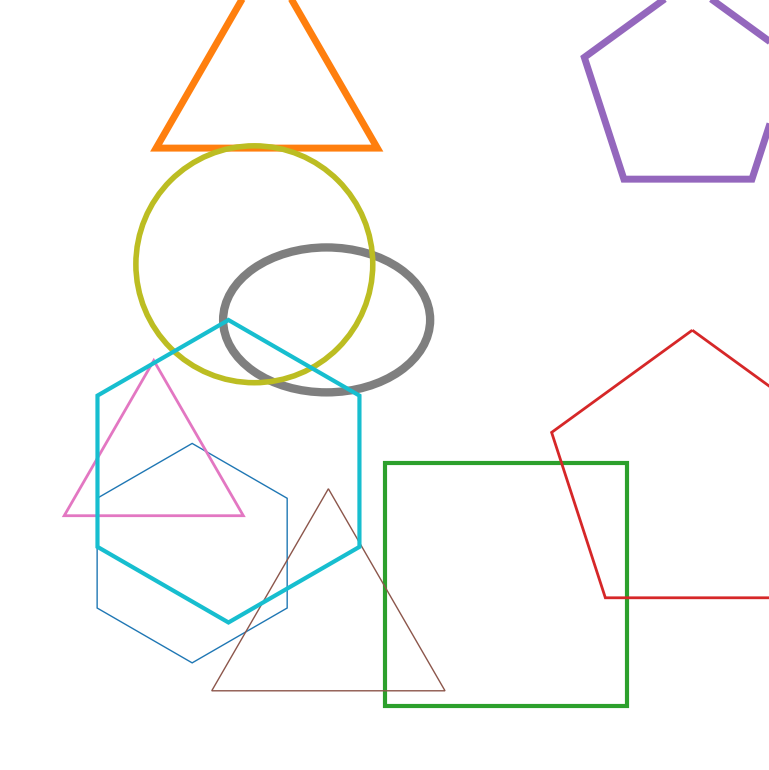[{"shape": "hexagon", "thickness": 0.5, "radius": 0.71, "center": [0.25, 0.282]}, {"shape": "triangle", "thickness": 2.5, "radius": 0.83, "center": [0.346, 0.891]}, {"shape": "square", "thickness": 1.5, "radius": 0.79, "center": [0.657, 0.241]}, {"shape": "pentagon", "thickness": 1, "radius": 0.96, "center": [0.899, 0.379]}, {"shape": "pentagon", "thickness": 2.5, "radius": 0.71, "center": [0.893, 0.882]}, {"shape": "triangle", "thickness": 0.5, "radius": 0.87, "center": [0.426, 0.19]}, {"shape": "triangle", "thickness": 1, "radius": 0.67, "center": [0.2, 0.397]}, {"shape": "oval", "thickness": 3, "radius": 0.67, "center": [0.424, 0.585]}, {"shape": "circle", "thickness": 2, "radius": 0.77, "center": [0.33, 0.657]}, {"shape": "hexagon", "thickness": 1.5, "radius": 0.98, "center": [0.297, 0.388]}]